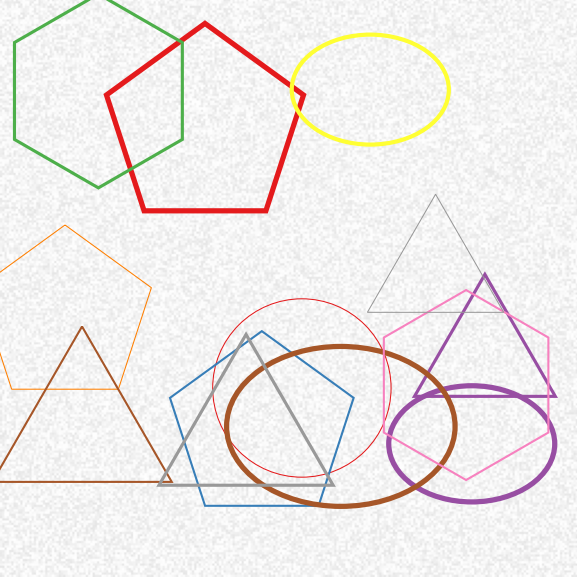[{"shape": "pentagon", "thickness": 2.5, "radius": 0.9, "center": [0.355, 0.779]}, {"shape": "circle", "thickness": 0.5, "radius": 0.77, "center": [0.523, 0.327]}, {"shape": "pentagon", "thickness": 1, "radius": 0.84, "center": [0.453, 0.259]}, {"shape": "hexagon", "thickness": 1.5, "radius": 0.84, "center": [0.17, 0.842]}, {"shape": "oval", "thickness": 2.5, "radius": 0.72, "center": [0.817, 0.231]}, {"shape": "triangle", "thickness": 1.5, "radius": 0.7, "center": [0.84, 0.383]}, {"shape": "pentagon", "thickness": 0.5, "radius": 0.79, "center": [0.113, 0.452]}, {"shape": "oval", "thickness": 2, "radius": 0.68, "center": [0.641, 0.844]}, {"shape": "triangle", "thickness": 1, "radius": 0.9, "center": [0.142, 0.254]}, {"shape": "oval", "thickness": 2.5, "radius": 0.99, "center": [0.59, 0.261]}, {"shape": "hexagon", "thickness": 1, "radius": 0.82, "center": [0.807, 0.332]}, {"shape": "triangle", "thickness": 0.5, "radius": 0.68, "center": [0.754, 0.526]}, {"shape": "triangle", "thickness": 1.5, "radius": 0.87, "center": [0.426, 0.246]}]